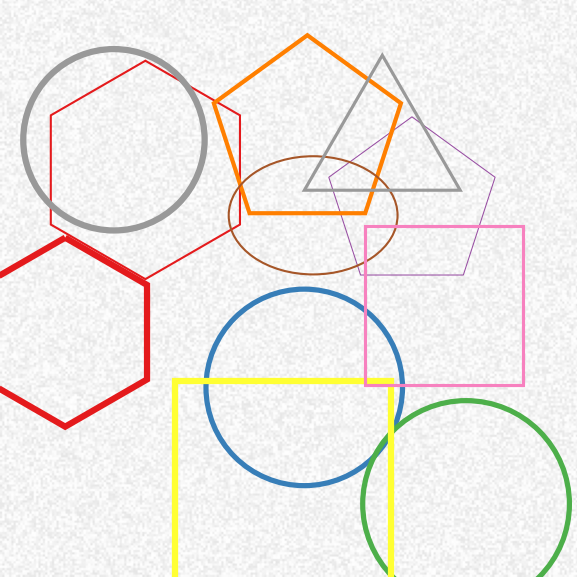[{"shape": "hexagon", "thickness": 1, "radius": 0.95, "center": [0.252, 0.705]}, {"shape": "hexagon", "thickness": 3, "radius": 0.82, "center": [0.113, 0.424]}, {"shape": "circle", "thickness": 2.5, "radius": 0.85, "center": [0.527, 0.328]}, {"shape": "circle", "thickness": 2.5, "radius": 0.89, "center": [0.807, 0.126]}, {"shape": "pentagon", "thickness": 0.5, "radius": 0.76, "center": [0.713, 0.645]}, {"shape": "pentagon", "thickness": 2, "radius": 0.85, "center": [0.532, 0.768]}, {"shape": "square", "thickness": 3, "radius": 0.93, "center": [0.49, 0.153]}, {"shape": "oval", "thickness": 1, "radius": 0.73, "center": [0.542, 0.626]}, {"shape": "square", "thickness": 1.5, "radius": 0.69, "center": [0.769, 0.47]}, {"shape": "circle", "thickness": 3, "radius": 0.79, "center": [0.197, 0.757]}, {"shape": "triangle", "thickness": 1.5, "radius": 0.78, "center": [0.662, 0.748]}]